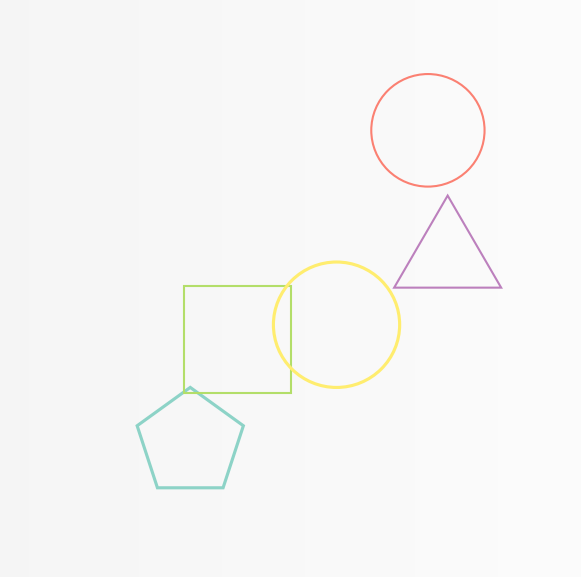[{"shape": "pentagon", "thickness": 1.5, "radius": 0.48, "center": [0.327, 0.232]}, {"shape": "circle", "thickness": 1, "radius": 0.49, "center": [0.736, 0.773]}, {"shape": "square", "thickness": 1, "radius": 0.46, "center": [0.409, 0.411]}, {"shape": "triangle", "thickness": 1, "radius": 0.53, "center": [0.77, 0.554]}, {"shape": "circle", "thickness": 1.5, "radius": 0.54, "center": [0.579, 0.437]}]